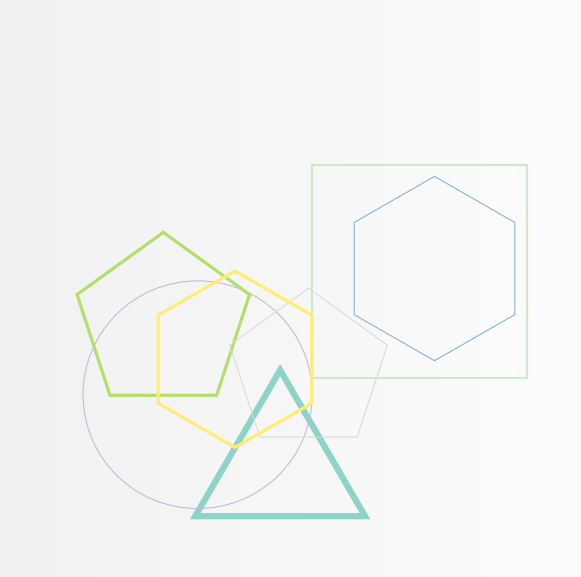[{"shape": "triangle", "thickness": 3, "radius": 0.84, "center": [0.482, 0.19]}, {"shape": "circle", "thickness": 0.5, "radius": 0.99, "center": [0.34, 0.316]}, {"shape": "hexagon", "thickness": 0.5, "radius": 0.8, "center": [0.748, 0.534]}, {"shape": "pentagon", "thickness": 1.5, "radius": 0.78, "center": [0.281, 0.441]}, {"shape": "pentagon", "thickness": 0.5, "radius": 0.71, "center": [0.531, 0.358]}, {"shape": "square", "thickness": 1, "radius": 0.92, "center": [0.721, 0.529]}, {"shape": "hexagon", "thickness": 1.5, "radius": 0.76, "center": [0.404, 0.377]}]